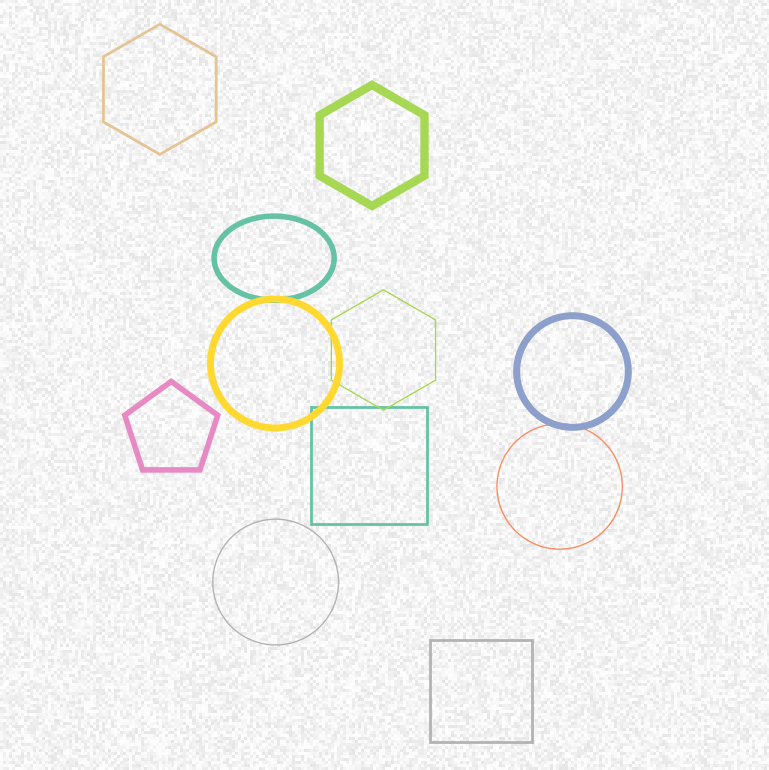[{"shape": "square", "thickness": 1, "radius": 0.38, "center": [0.479, 0.395]}, {"shape": "oval", "thickness": 2, "radius": 0.39, "center": [0.356, 0.665]}, {"shape": "circle", "thickness": 0.5, "radius": 0.41, "center": [0.727, 0.368]}, {"shape": "circle", "thickness": 2.5, "radius": 0.36, "center": [0.743, 0.517]}, {"shape": "pentagon", "thickness": 2, "radius": 0.32, "center": [0.222, 0.441]}, {"shape": "hexagon", "thickness": 0.5, "radius": 0.39, "center": [0.498, 0.545]}, {"shape": "hexagon", "thickness": 3, "radius": 0.39, "center": [0.483, 0.811]}, {"shape": "circle", "thickness": 2.5, "radius": 0.42, "center": [0.357, 0.528]}, {"shape": "hexagon", "thickness": 1, "radius": 0.42, "center": [0.208, 0.884]}, {"shape": "square", "thickness": 1, "radius": 0.33, "center": [0.625, 0.103]}, {"shape": "circle", "thickness": 0.5, "radius": 0.41, "center": [0.358, 0.244]}]